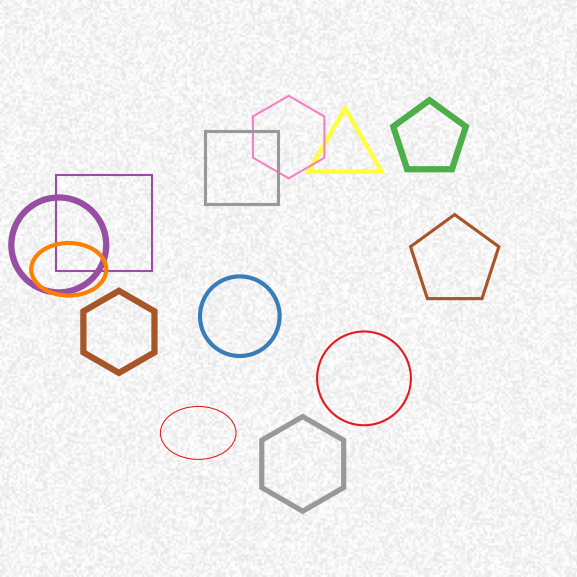[{"shape": "oval", "thickness": 0.5, "radius": 0.33, "center": [0.343, 0.249]}, {"shape": "circle", "thickness": 1, "radius": 0.41, "center": [0.63, 0.344]}, {"shape": "circle", "thickness": 2, "radius": 0.34, "center": [0.415, 0.452]}, {"shape": "pentagon", "thickness": 3, "radius": 0.33, "center": [0.744, 0.76]}, {"shape": "circle", "thickness": 3, "radius": 0.41, "center": [0.102, 0.575]}, {"shape": "square", "thickness": 1, "radius": 0.41, "center": [0.18, 0.613]}, {"shape": "oval", "thickness": 2, "radius": 0.33, "center": [0.119, 0.533]}, {"shape": "triangle", "thickness": 2, "radius": 0.36, "center": [0.597, 0.739]}, {"shape": "hexagon", "thickness": 3, "radius": 0.36, "center": [0.206, 0.424]}, {"shape": "pentagon", "thickness": 1.5, "radius": 0.4, "center": [0.787, 0.547]}, {"shape": "hexagon", "thickness": 1, "radius": 0.36, "center": [0.5, 0.762]}, {"shape": "square", "thickness": 1.5, "radius": 0.32, "center": [0.418, 0.709]}, {"shape": "hexagon", "thickness": 2.5, "radius": 0.41, "center": [0.524, 0.196]}]